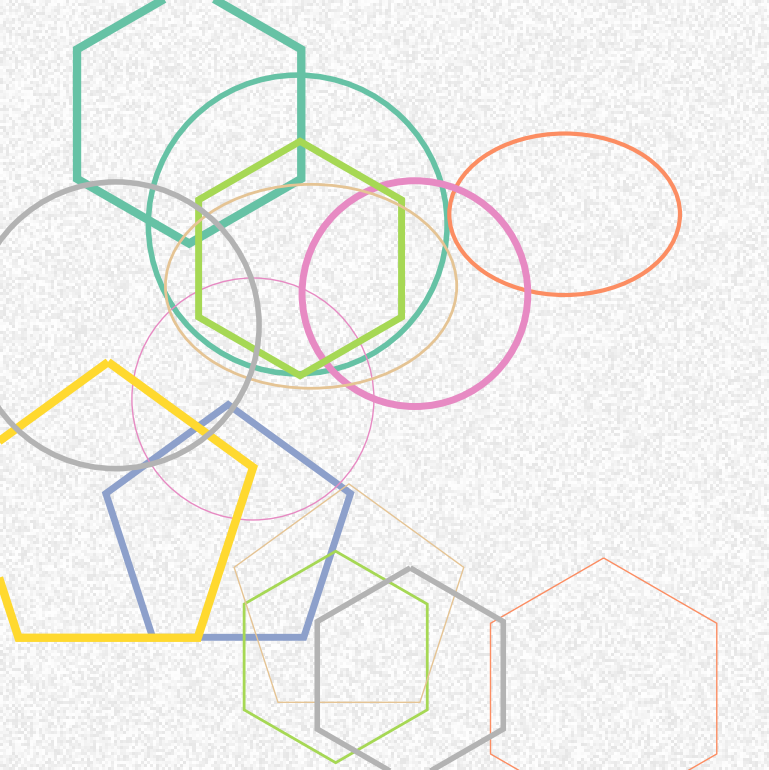[{"shape": "circle", "thickness": 2, "radius": 0.97, "center": [0.387, 0.708]}, {"shape": "hexagon", "thickness": 3, "radius": 0.84, "center": [0.246, 0.852]}, {"shape": "oval", "thickness": 1.5, "radius": 0.75, "center": [0.733, 0.722]}, {"shape": "hexagon", "thickness": 0.5, "radius": 0.85, "center": [0.784, 0.106]}, {"shape": "pentagon", "thickness": 2.5, "radius": 0.84, "center": [0.296, 0.307]}, {"shape": "circle", "thickness": 0.5, "radius": 0.79, "center": [0.328, 0.482]}, {"shape": "circle", "thickness": 2.5, "radius": 0.73, "center": [0.539, 0.619]}, {"shape": "hexagon", "thickness": 2.5, "radius": 0.76, "center": [0.39, 0.664]}, {"shape": "hexagon", "thickness": 1, "radius": 0.69, "center": [0.436, 0.147]}, {"shape": "pentagon", "thickness": 3, "radius": 0.99, "center": [0.14, 0.332]}, {"shape": "pentagon", "thickness": 0.5, "radius": 0.78, "center": [0.453, 0.215]}, {"shape": "oval", "thickness": 1, "radius": 0.95, "center": [0.404, 0.628]}, {"shape": "circle", "thickness": 2, "radius": 0.93, "center": [0.15, 0.578]}, {"shape": "hexagon", "thickness": 2, "radius": 0.7, "center": [0.533, 0.123]}]